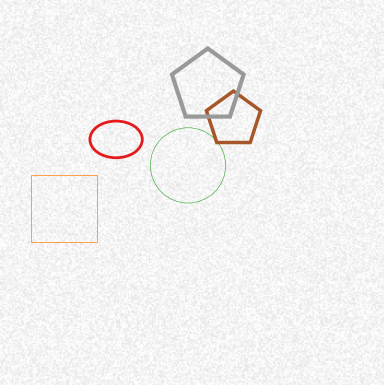[{"shape": "oval", "thickness": 2, "radius": 0.34, "center": [0.302, 0.638]}, {"shape": "circle", "thickness": 0.5, "radius": 0.49, "center": [0.488, 0.57]}, {"shape": "square", "thickness": 0.5, "radius": 0.43, "center": [0.166, 0.459]}, {"shape": "pentagon", "thickness": 2.5, "radius": 0.37, "center": [0.606, 0.69]}, {"shape": "pentagon", "thickness": 3, "radius": 0.49, "center": [0.54, 0.776]}]